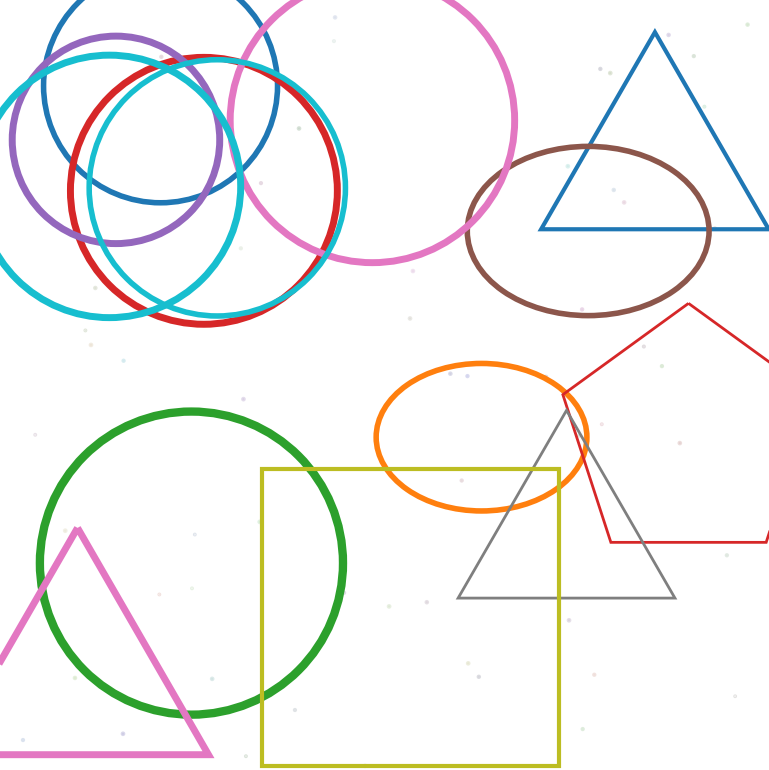[{"shape": "circle", "thickness": 2, "radius": 0.76, "center": [0.209, 0.889]}, {"shape": "triangle", "thickness": 1.5, "radius": 0.85, "center": [0.851, 0.788]}, {"shape": "oval", "thickness": 2, "radius": 0.68, "center": [0.625, 0.432]}, {"shape": "circle", "thickness": 3, "radius": 0.98, "center": [0.249, 0.269]}, {"shape": "circle", "thickness": 2.5, "radius": 0.87, "center": [0.265, 0.752]}, {"shape": "pentagon", "thickness": 1, "radius": 0.86, "center": [0.894, 0.434]}, {"shape": "circle", "thickness": 2.5, "radius": 0.67, "center": [0.151, 0.818]}, {"shape": "oval", "thickness": 2, "radius": 0.78, "center": [0.764, 0.7]}, {"shape": "circle", "thickness": 2.5, "radius": 0.92, "center": [0.484, 0.844]}, {"shape": "triangle", "thickness": 2.5, "radius": 0.98, "center": [0.101, 0.118]}, {"shape": "triangle", "thickness": 1, "radius": 0.81, "center": [0.736, 0.305]}, {"shape": "square", "thickness": 1.5, "radius": 0.96, "center": [0.533, 0.198]}, {"shape": "circle", "thickness": 2.5, "radius": 0.85, "center": [0.142, 0.758]}, {"shape": "circle", "thickness": 2, "radius": 0.83, "center": [0.282, 0.756]}]